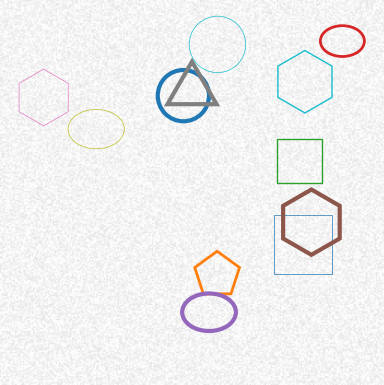[{"shape": "square", "thickness": 0.5, "radius": 0.38, "center": [0.787, 0.365]}, {"shape": "circle", "thickness": 3, "radius": 0.33, "center": [0.476, 0.752]}, {"shape": "pentagon", "thickness": 2, "radius": 0.31, "center": [0.564, 0.286]}, {"shape": "square", "thickness": 1, "radius": 0.29, "center": [0.777, 0.582]}, {"shape": "oval", "thickness": 2, "radius": 0.29, "center": [0.889, 0.893]}, {"shape": "oval", "thickness": 3, "radius": 0.35, "center": [0.543, 0.189]}, {"shape": "hexagon", "thickness": 3, "radius": 0.42, "center": [0.809, 0.423]}, {"shape": "hexagon", "thickness": 0.5, "radius": 0.37, "center": [0.113, 0.747]}, {"shape": "triangle", "thickness": 3, "radius": 0.37, "center": [0.499, 0.766]}, {"shape": "oval", "thickness": 0.5, "radius": 0.37, "center": [0.25, 0.665]}, {"shape": "circle", "thickness": 0.5, "radius": 0.37, "center": [0.565, 0.885]}, {"shape": "hexagon", "thickness": 1, "radius": 0.41, "center": [0.792, 0.788]}]